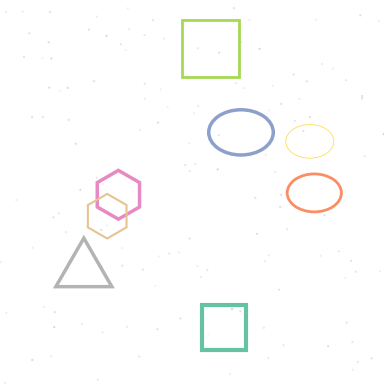[{"shape": "square", "thickness": 3, "radius": 0.29, "center": [0.582, 0.149]}, {"shape": "oval", "thickness": 2, "radius": 0.35, "center": [0.816, 0.499]}, {"shape": "oval", "thickness": 2.5, "radius": 0.42, "center": [0.626, 0.656]}, {"shape": "hexagon", "thickness": 2.5, "radius": 0.32, "center": [0.308, 0.494]}, {"shape": "square", "thickness": 2, "radius": 0.37, "center": [0.547, 0.874]}, {"shape": "oval", "thickness": 0.5, "radius": 0.31, "center": [0.805, 0.633]}, {"shape": "hexagon", "thickness": 1.5, "radius": 0.29, "center": [0.278, 0.438]}, {"shape": "triangle", "thickness": 2.5, "radius": 0.42, "center": [0.218, 0.297]}]